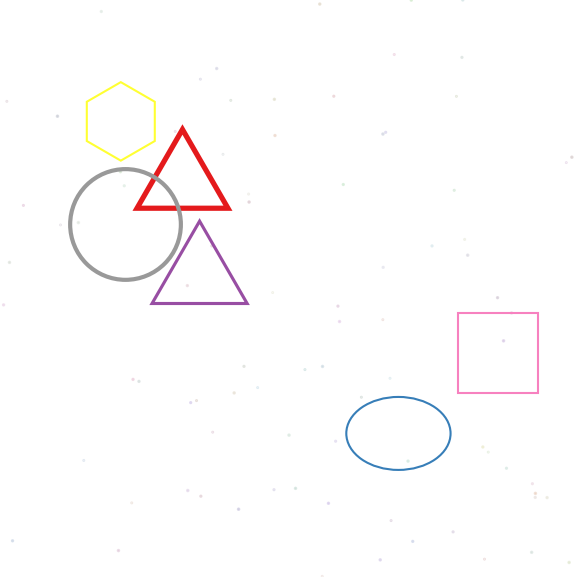[{"shape": "triangle", "thickness": 2.5, "radius": 0.45, "center": [0.316, 0.684]}, {"shape": "oval", "thickness": 1, "radius": 0.45, "center": [0.69, 0.249]}, {"shape": "triangle", "thickness": 1.5, "radius": 0.48, "center": [0.346, 0.521]}, {"shape": "hexagon", "thickness": 1, "radius": 0.34, "center": [0.209, 0.789]}, {"shape": "square", "thickness": 1, "radius": 0.35, "center": [0.862, 0.388]}, {"shape": "circle", "thickness": 2, "radius": 0.48, "center": [0.217, 0.61]}]